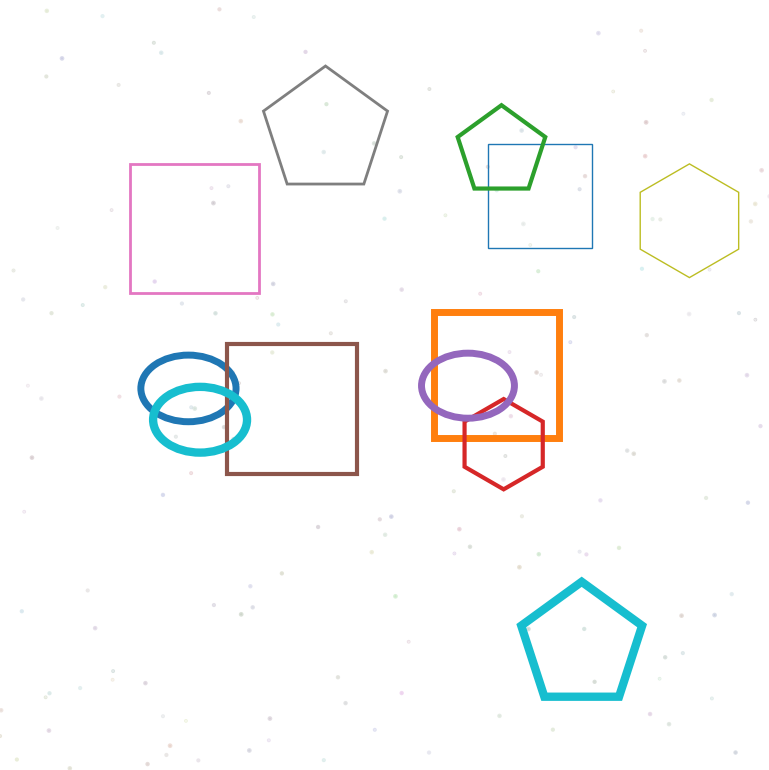[{"shape": "square", "thickness": 0.5, "radius": 0.34, "center": [0.701, 0.745]}, {"shape": "oval", "thickness": 2.5, "radius": 0.31, "center": [0.245, 0.496]}, {"shape": "square", "thickness": 2.5, "radius": 0.41, "center": [0.645, 0.513]}, {"shape": "pentagon", "thickness": 1.5, "radius": 0.3, "center": [0.651, 0.804]}, {"shape": "hexagon", "thickness": 1.5, "radius": 0.29, "center": [0.654, 0.423]}, {"shape": "oval", "thickness": 2.5, "radius": 0.3, "center": [0.608, 0.499]}, {"shape": "square", "thickness": 1.5, "radius": 0.42, "center": [0.379, 0.469]}, {"shape": "square", "thickness": 1, "radius": 0.42, "center": [0.253, 0.703]}, {"shape": "pentagon", "thickness": 1, "radius": 0.42, "center": [0.423, 0.83]}, {"shape": "hexagon", "thickness": 0.5, "radius": 0.37, "center": [0.895, 0.713]}, {"shape": "oval", "thickness": 3, "radius": 0.3, "center": [0.26, 0.455]}, {"shape": "pentagon", "thickness": 3, "radius": 0.41, "center": [0.755, 0.162]}]